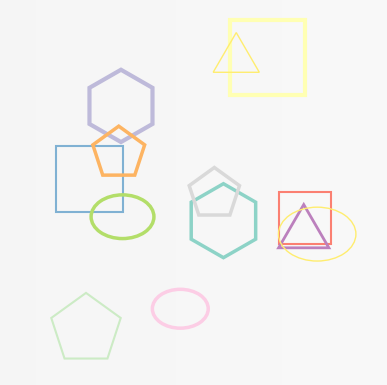[{"shape": "hexagon", "thickness": 2.5, "radius": 0.48, "center": [0.577, 0.427]}, {"shape": "square", "thickness": 3, "radius": 0.48, "center": [0.691, 0.85]}, {"shape": "hexagon", "thickness": 3, "radius": 0.47, "center": [0.312, 0.725]}, {"shape": "square", "thickness": 1.5, "radius": 0.34, "center": [0.787, 0.433]}, {"shape": "square", "thickness": 1.5, "radius": 0.43, "center": [0.232, 0.536]}, {"shape": "pentagon", "thickness": 2.5, "radius": 0.35, "center": [0.306, 0.602]}, {"shape": "oval", "thickness": 2.5, "radius": 0.41, "center": [0.316, 0.437]}, {"shape": "oval", "thickness": 2.5, "radius": 0.36, "center": [0.465, 0.198]}, {"shape": "pentagon", "thickness": 2.5, "radius": 0.34, "center": [0.553, 0.497]}, {"shape": "triangle", "thickness": 2, "radius": 0.37, "center": [0.784, 0.394]}, {"shape": "pentagon", "thickness": 1.5, "radius": 0.47, "center": [0.222, 0.145]}, {"shape": "triangle", "thickness": 1, "radius": 0.34, "center": [0.61, 0.847]}, {"shape": "oval", "thickness": 1, "radius": 0.5, "center": [0.819, 0.392]}]